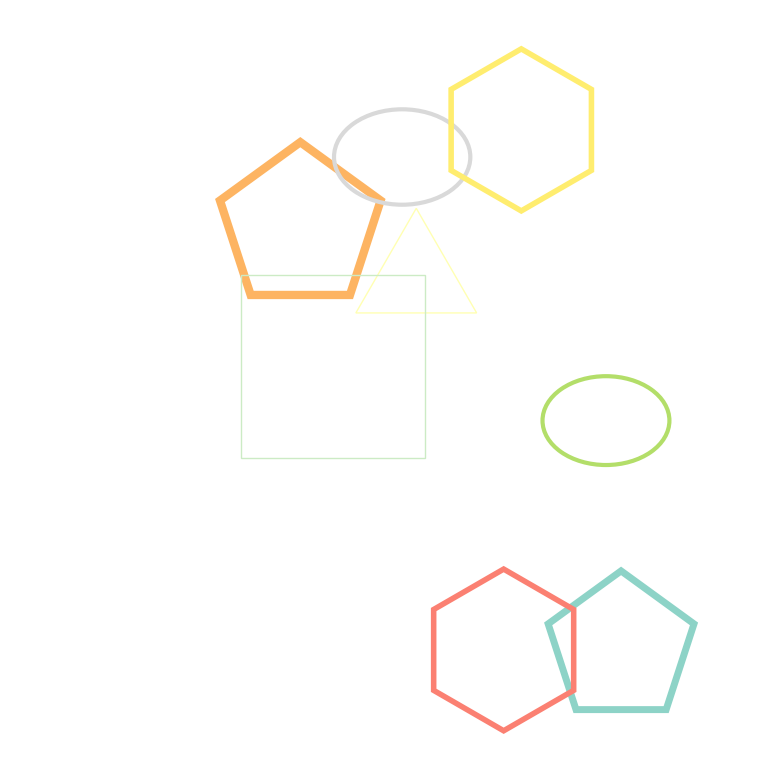[{"shape": "pentagon", "thickness": 2.5, "radius": 0.5, "center": [0.807, 0.159]}, {"shape": "triangle", "thickness": 0.5, "radius": 0.45, "center": [0.541, 0.639]}, {"shape": "hexagon", "thickness": 2, "radius": 0.52, "center": [0.654, 0.156]}, {"shape": "pentagon", "thickness": 3, "radius": 0.55, "center": [0.39, 0.706]}, {"shape": "oval", "thickness": 1.5, "radius": 0.41, "center": [0.787, 0.454]}, {"shape": "oval", "thickness": 1.5, "radius": 0.44, "center": [0.522, 0.796]}, {"shape": "square", "thickness": 0.5, "radius": 0.6, "center": [0.433, 0.524]}, {"shape": "hexagon", "thickness": 2, "radius": 0.53, "center": [0.677, 0.831]}]